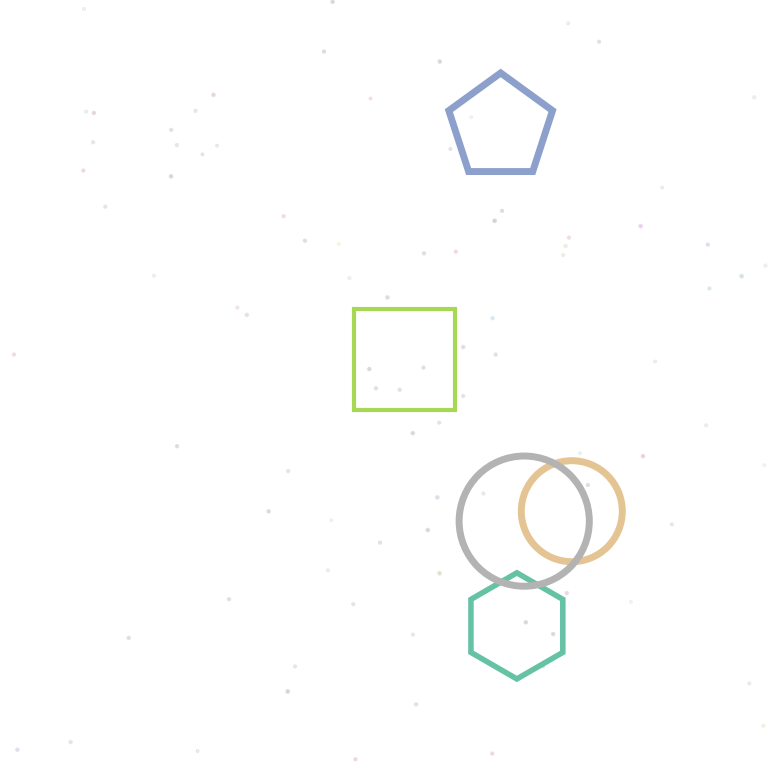[{"shape": "hexagon", "thickness": 2, "radius": 0.34, "center": [0.671, 0.187]}, {"shape": "pentagon", "thickness": 2.5, "radius": 0.35, "center": [0.65, 0.834]}, {"shape": "square", "thickness": 1.5, "radius": 0.33, "center": [0.525, 0.533]}, {"shape": "circle", "thickness": 2.5, "radius": 0.33, "center": [0.743, 0.336]}, {"shape": "circle", "thickness": 2.5, "radius": 0.42, "center": [0.681, 0.323]}]